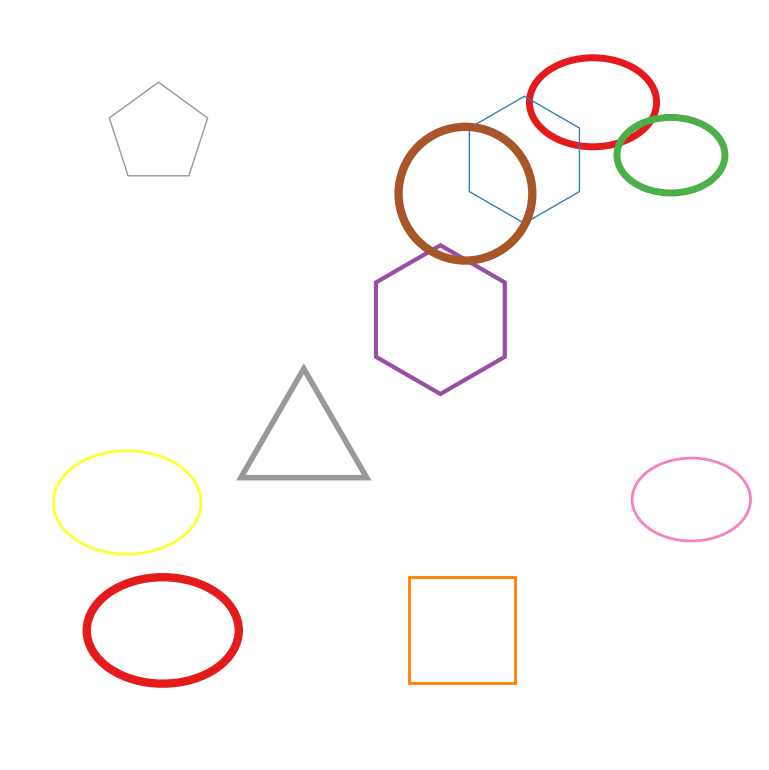[{"shape": "oval", "thickness": 3, "radius": 0.49, "center": [0.211, 0.181]}, {"shape": "oval", "thickness": 2.5, "radius": 0.41, "center": [0.77, 0.867]}, {"shape": "hexagon", "thickness": 0.5, "radius": 0.41, "center": [0.681, 0.792]}, {"shape": "oval", "thickness": 2.5, "radius": 0.35, "center": [0.871, 0.798]}, {"shape": "hexagon", "thickness": 1.5, "radius": 0.48, "center": [0.572, 0.585]}, {"shape": "square", "thickness": 1, "radius": 0.34, "center": [0.6, 0.182]}, {"shape": "oval", "thickness": 1, "radius": 0.48, "center": [0.165, 0.347]}, {"shape": "circle", "thickness": 3, "radius": 0.43, "center": [0.604, 0.748]}, {"shape": "oval", "thickness": 1, "radius": 0.38, "center": [0.898, 0.351]}, {"shape": "pentagon", "thickness": 0.5, "radius": 0.34, "center": [0.206, 0.826]}, {"shape": "triangle", "thickness": 2, "radius": 0.47, "center": [0.395, 0.427]}]